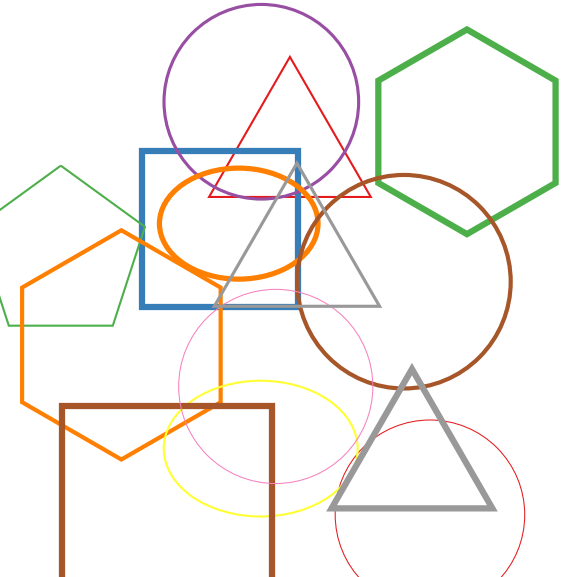[{"shape": "circle", "thickness": 0.5, "radius": 0.82, "center": [0.745, 0.108]}, {"shape": "triangle", "thickness": 1, "radius": 0.81, "center": [0.502, 0.739]}, {"shape": "square", "thickness": 3, "radius": 0.68, "center": [0.381, 0.602]}, {"shape": "pentagon", "thickness": 1, "radius": 0.77, "center": [0.105, 0.559]}, {"shape": "hexagon", "thickness": 3, "radius": 0.89, "center": [0.809, 0.771]}, {"shape": "circle", "thickness": 1.5, "radius": 0.84, "center": [0.452, 0.823]}, {"shape": "oval", "thickness": 2.5, "radius": 0.69, "center": [0.413, 0.612]}, {"shape": "hexagon", "thickness": 2, "radius": 0.99, "center": [0.21, 0.402]}, {"shape": "oval", "thickness": 1, "radius": 0.84, "center": [0.451, 0.222]}, {"shape": "square", "thickness": 3, "radius": 0.91, "center": [0.289, 0.115]}, {"shape": "circle", "thickness": 2, "radius": 0.92, "center": [0.699, 0.511]}, {"shape": "circle", "thickness": 0.5, "radius": 0.84, "center": [0.478, 0.33]}, {"shape": "triangle", "thickness": 1.5, "radius": 0.83, "center": [0.514, 0.551]}, {"shape": "triangle", "thickness": 3, "radius": 0.8, "center": [0.713, 0.199]}]